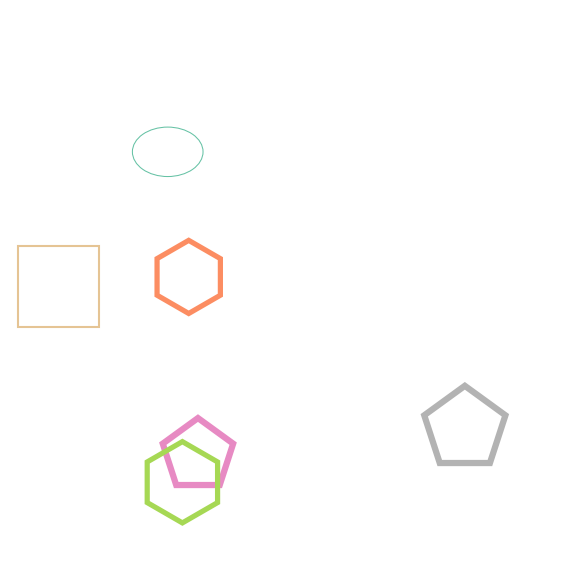[{"shape": "oval", "thickness": 0.5, "radius": 0.31, "center": [0.29, 0.736]}, {"shape": "hexagon", "thickness": 2.5, "radius": 0.32, "center": [0.327, 0.52]}, {"shape": "pentagon", "thickness": 3, "radius": 0.32, "center": [0.343, 0.211]}, {"shape": "hexagon", "thickness": 2.5, "radius": 0.35, "center": [0.316, 0.164]}, {"shape": "square", "thickness": 1, "radius": 0.35, "center": [0.102, 0.502]}, {"shape": "pentagon", "thickness": 3, "radius": 0.37, "center": [0.805, 0.257]}]